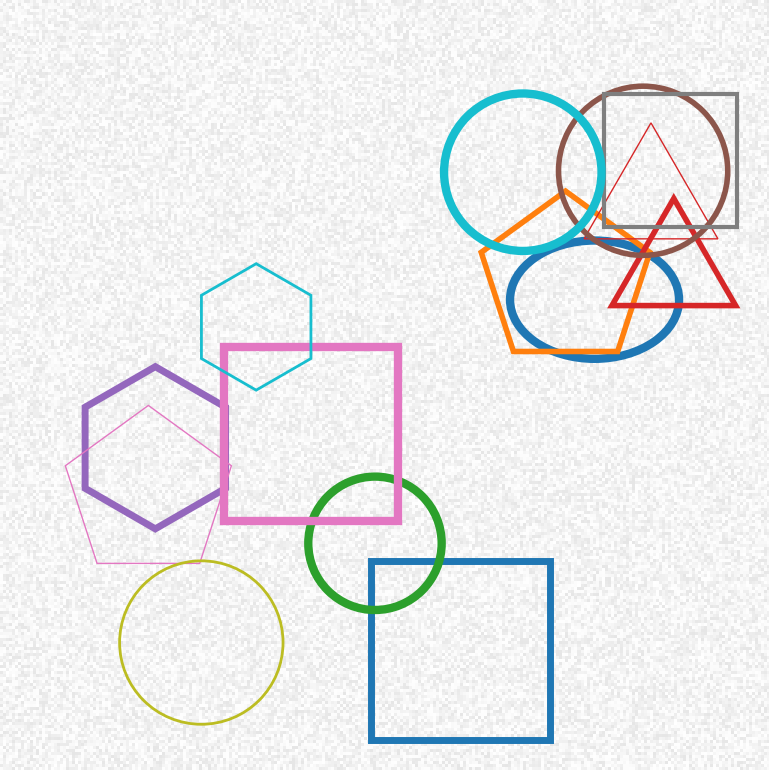[{"shape": "square", "thickness": 2.5, "radius": 0.58, "center": [0.598, 0.155]}, {"shape": "oval", "thickness": 3, "radius": 0.55, "center": [0.772, 0.611]}, {"shape": "pentagon", "thickness": 2, "radius": 0.58, "center": [0.734, 0.637]}, {"shape": "circle", "thickness": 3, "radius": 0.43, "center": [0.487, 0.294]}, {"shape": "triangle", "thickness": 2, "radius": 0.46, "center": [0.875, 0.65]}, {"shape": "triangle", "thickness": 0.5, "radius": 0.5, "center": [0.845, 0.74]}, {"shape": "hexagon", "thickness": 2.5, "radius": 0.53, "center": [0.202, 0.418]}, {"shape": "circle", "thickness": 2, "radius": 0.55, "center": [0.835, 0.778]}, {"shape": "square", "thickness": 3, "radius": 0.57, "center": [0.404, 0.436]}, {"shape": "pentagon", "thickness": 0.5, "radius": 0.57, "center": [0.193, 0.36]}, {"shape": "square", "thickness": 1.5, "radius": 0.43, "center": [0.871, 0.791]}, {"shape": "circle", "thickness": 1, "radius": 0.53, "center": [0.261, 0.166]}, {"shape": "circle", "thickness": 3, "radius": 0.51, "center": [0.679, 0.776]}, {"shape": "hexagon", "thickness": 1, "radius": 0.41, "center": [0.333, 0.575]}]